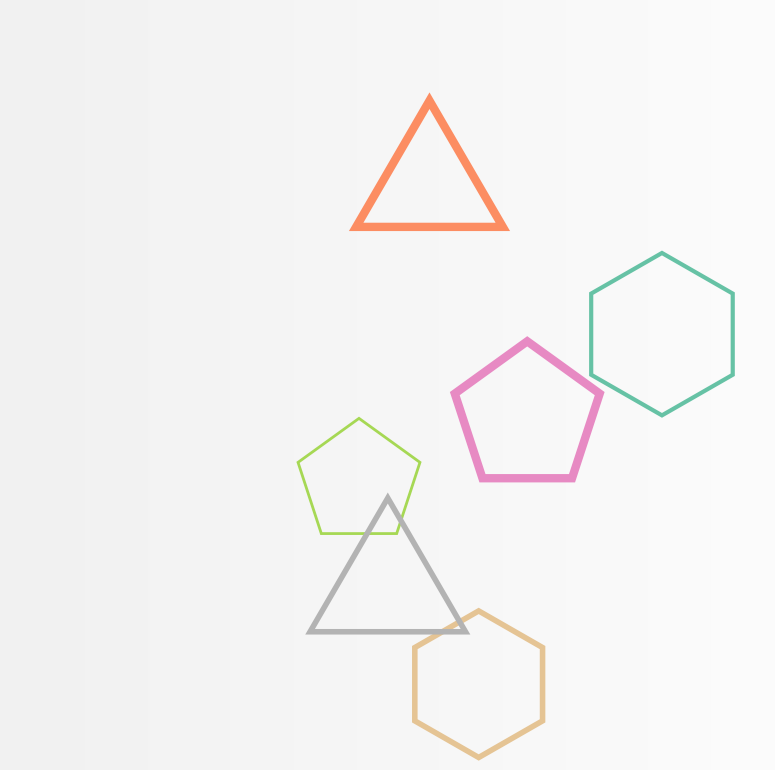[{"shape": "hexagon", "thickness": 1.5, "radius": 0.53, "center": [0.854, 0.566]}, {"shape": "triangle", "thickness": 3, "radius": 0.55, "center": [0.554, 0.76]}, {"shape": "pentagon", "thickness": 3, "radius": 0.49, "center": [0.68, 0.458]}, {"shape": "pentagon", "thickness": 1, "radius": 0.41, "center": [0.463, 0.374]}, {"shape": "hexagon", "thickness": 2, "radius": 0.48, "center": [0.618, 0.111]}, {"shape": "triangle", "thickness": 2, "radius": 0.58, "center": [0.5, 0.237]}]